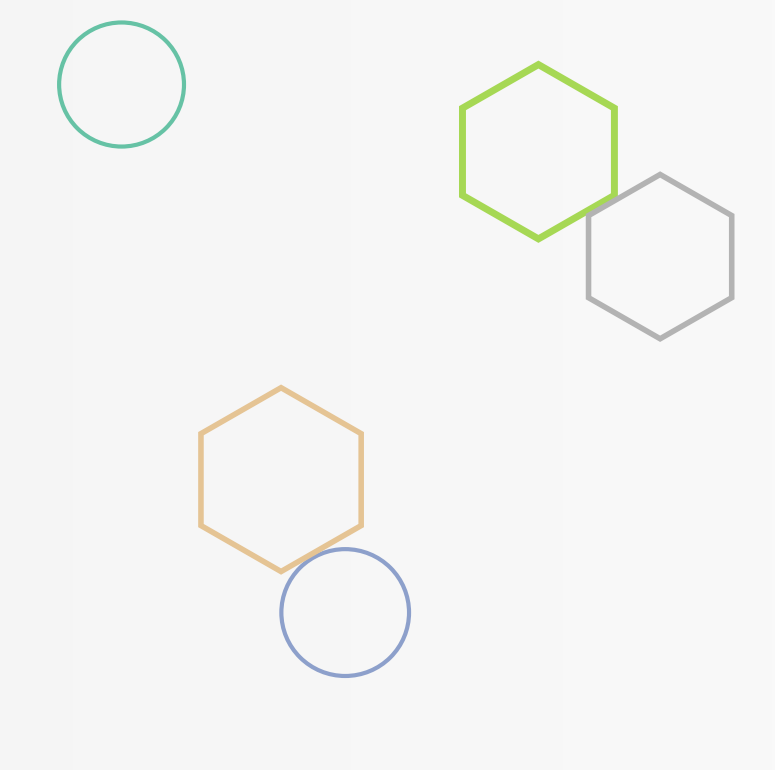[{"shape": "circle", "thickness": 1.5, "radius": 0.4, "center": [0.157, 0.89]}, {"shape": "circle", "thickness": 1.5, "radius": 0.41, "center": [0.445, 0.204]}, {"shape": "hexagon", "thickness": 2.5, "radius": 0.57, "center": [0.695, 0.803]}, {"shape": "hexagon", "thickness": 2, "radius": 0.6, "center": [0.363, 0.377]}, {"shape": "hexagon", "thickness": 2, "radius": 0.53, "center": [0.852, 0.667]}]